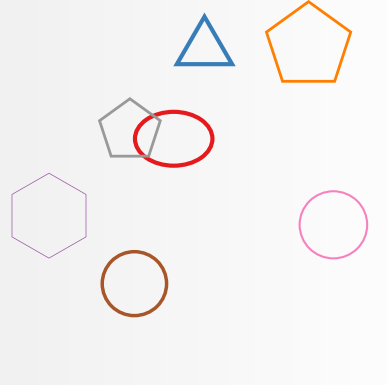[{"shape": "oval", "thickness": 3, "radius": 0.5, "center": [0.448, 0.64]}, {"shape": "triangle", "thickness": 3, "radius": 0.41, "center": [0.528, 0.874]}, {"shape": "hexagon", "thickness": 0.5, "radius": 0.55, "center": [0.126, 0.44]}, {"shape": "pentagon", "thickness": 2, "radius": 0.57, "center": [0.796, 0.881]}, {"shape": "circle", "thickness": 2.5, "radius": 0.42, "center": [0.347, 0.263]}, {"shape": "circle", "thickness": 1.5, "radius": 0.44, "center": [0.86, 0.416]}, {"shape": "pentagon", "thickness": 2, "radius": 0.41, "center": [0.335, 0.661]}]